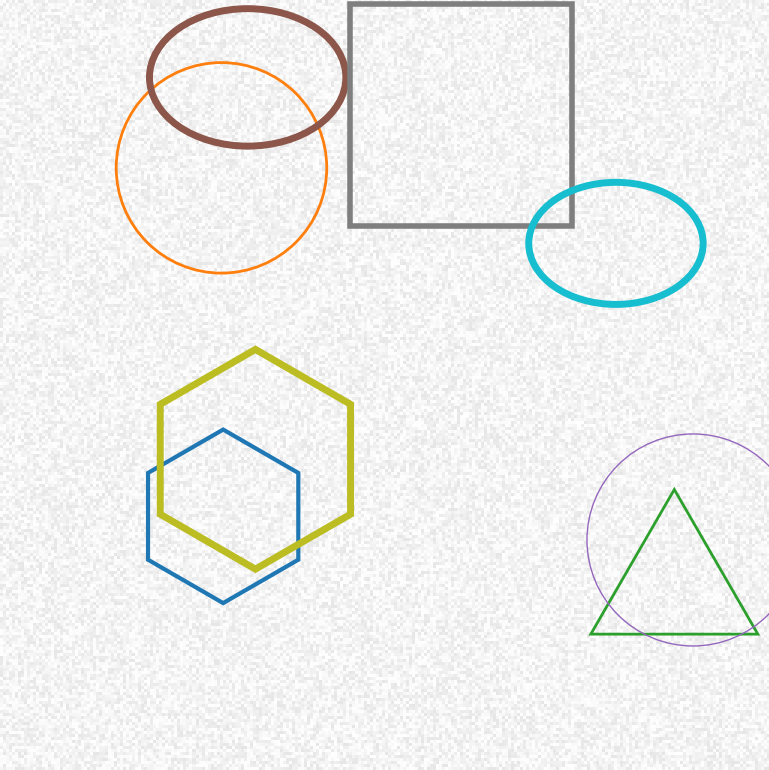[{"shape": "hexagon", "thickness": 1.5, "radius": 0.56, "center": [0.29, 0.329]}, {"shape": "circle", "thickness": 1, "radius": 0.68, "center": [0.288, 0.782]}, {"shape": "triangle", "thickness": 1, "radius": 0.63, "center": [0.876, 0.239]}, {"shape": "circle", "thickness": 0.5, "radius": 0.69, "center": [0.9, 0.299]}, {"shape": "oval", "thickness": 2.5, "radius": 0.64, "center": [0.322, 0.899]}, {"shape": "square", "thickness": 2, "radius": 0.72, "center": [0.599, 0.851]}, {"shape": "hexagon", "thickness": 2.5, "radius": 0.71, "center": [0.332, 0.404]}, {"shape": "oval", "thickness": 2.5, "radius": 0.57, "center": [0.8, 0.684]}]